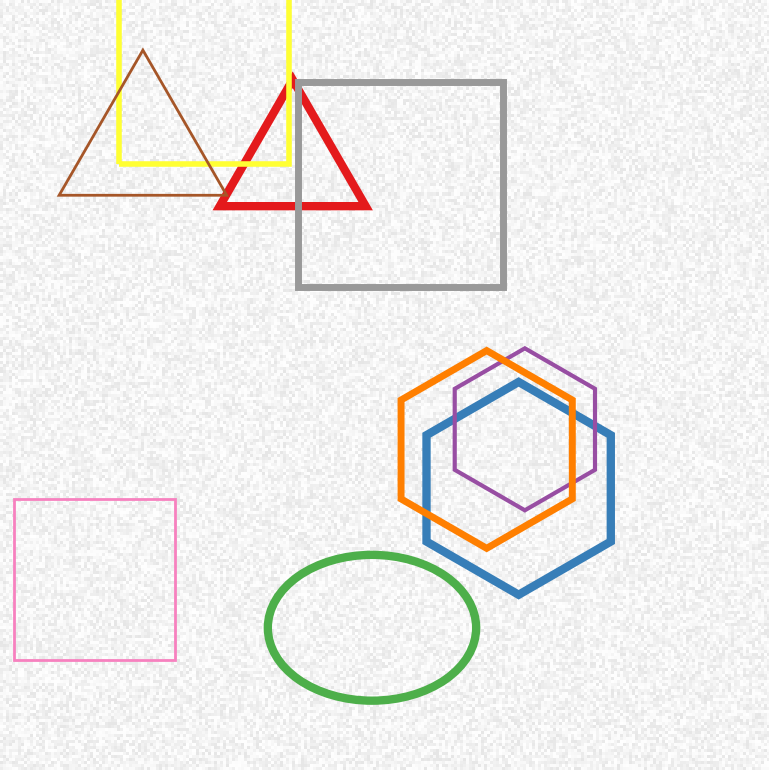[{"shape": "triangle", "thickness": 3, "radius": 0.55, "center": [0.38, 0.787]}, {"shape": "hexagon", "thickness": 3, "radius": 0.69, "center": [0.674, 0.366]}, {"shape": "oval", "thickness": 3, "radius": 0.68, "center": [0.483, 0.185]}, {"shape": "hexagon", "thickness": 1.5, "radius": 0.53, "center": [0.682, 0.442]}, {"shape": "hexagon", "thickness": 2.5, "radius": 0.64, "center": [0.632, 0.416]}, {"shape": "square", "thickness": 2, "radius": 0.55, "center": [0.265, 0.898]}, {"shape": "triangle", "thickness": 1, "radius": 0.63, "center": [0.186, 0.809]}, {"shape": "square", "thickness": 1, "radius": 0.52, "center": [0.122, 0.247]}, {"shape": "square", "thickness": 2.5, "radius": 0.67, "center": [0.52, 0.76]}]